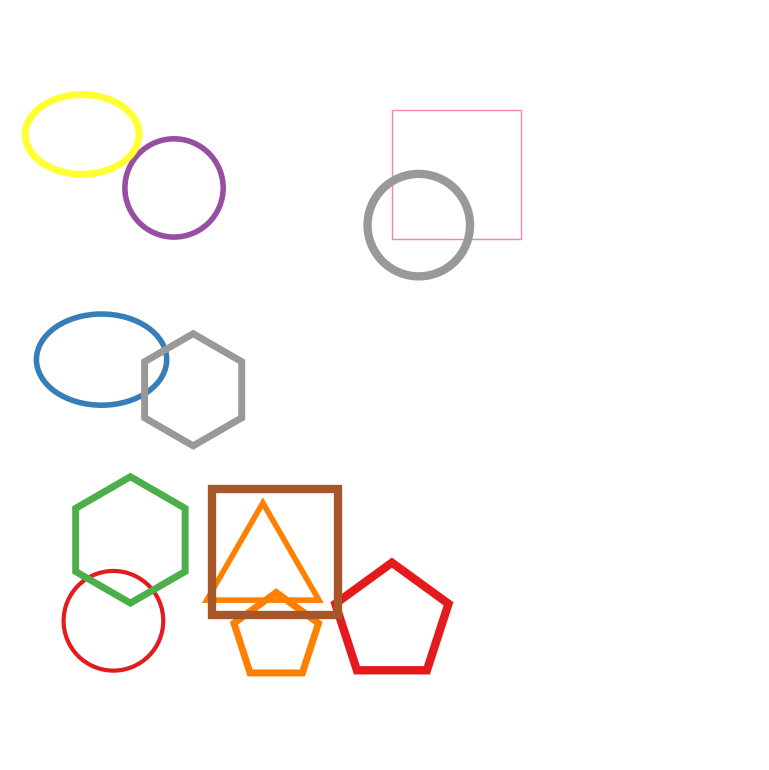[{"shape": "pentagon", "thickness": 3, "radius": 0.39, "center": [0.509, 0.192]}, {"shape": "circle", "thickness": 1.5, "radius": 0.32, "center": [0.147, 0.194]}, {"shape": "oval", "thickness": 2, "radius": 0.42, "center": [0.132, 0.533]}, {"shape": "hexagon", "thickness": 2.5, "radius": 0.41, "center": [0.169, 0.299]}, {"shape": "circle", "thickness": 2, "radius": 0.32, "center": [0.226, 0.756]}, {"shape": "pentagon", "thickness": 2.5, "radius": 0.29, "center": [0.359, 0.173]}, {"shape": "triangle", "thickness": 2, "radius": 0.42, "center": [0.341, 0.263]}, {"shape": "oval", "thickness": 2.5, "radius": 0.37, "center": [0.107, 0.825]}, {"shape": "square", "thickness": 3, "radius": 0.41, "center": [0.357, 0.284]}, {"shape": "square", "thickness": 0.5, "radius": 0.42, "center": [0.592, 0.774]}, {"shape": "circle", "thickness": 3, "radius": 0.33, "center": [0.544, 0.708]}, {"shape": "hexagon", "thickness": 2.5, "radius": 0.36, "center": [0.251, 0.494]}]